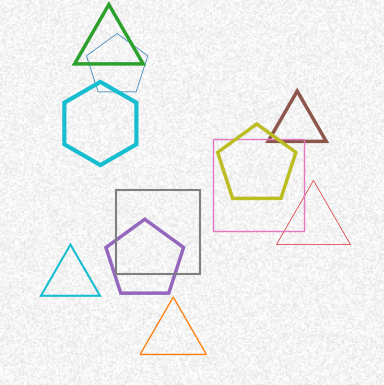[{"shape": "pentagon", "thickness": 0.5, "radius": 0.42, "center": [0.304, 0.829]}, {"shape": "triangle", "thickness": 1, "radius": 0.5, "center": [0.45, 0.129]}, {"shape": "triangle", "thickness": 2.5, "radius": 0.51, "center": [0.283, 0.885]}, {"shape": "triangle", "thickness": 0.5, "radius": 0.56, "center": [0.814, 0.42]}, {"shape": "pentagon", "thickness": 2.5, "radius": 0.53, "center": [0.376, 0.324]}, {"shape": "triangle", "thickness": 2.5, "radius": 0.44, "center": [0.772, 0.676]}, {"shape": "square", "thickness": 1, "radius": 0.6, "center": [0.671, 0.519]}, {"shape": "square", "thickness": 1.5, "radius": 0.55, "center": [0.41, 0.398]}, {"shape": "pentagon", "thickness": 2.5, "radius": 0.53, "center": [0.667, 0.571]}, {"shape": "hexagon", "thickness": 3, "radius": 0.54, "center": [0.261, 0.679]}, {"shape": "triangle", "thickness": 1.5, "radius": 0.44, "center": [0.183, 0.276]}]